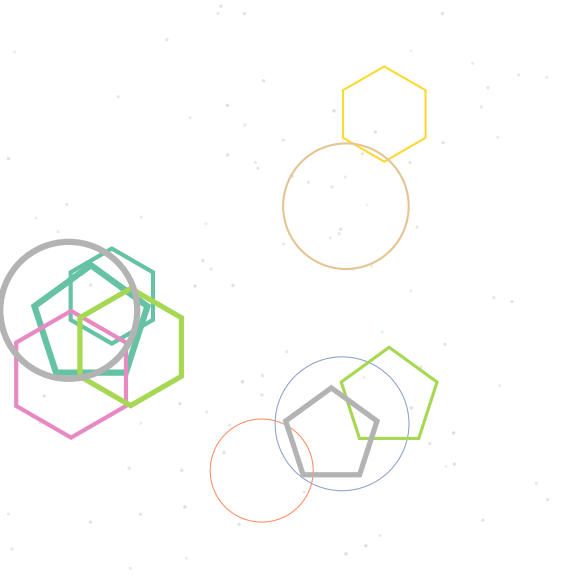[{"shape": "pentagon", "thickness": 3, "radius": 0.51, "center": [0.157, 0.437]}, {"shape": "hexagon", "thickness": 2, "radius": 0.41, "center": [0.194, 0.486]}, {"shape": "circle", "thickness": 0.5, "radius": 0.45, "center": [0.453, 0.184]}, {"shape": "circle", "thickness": 0.5, "radius": 0.58, "center": [0.592, 0.265]}, {"shape": "hexagon", "thickness": 2, "radius": 0.55, "center": [0.123, 0.351]}, {"shape": "hexagon", "thickness": 2.5, "radius": 0.51, "center": [0.226, 0.398]}, {"shape": "pentagon", "thickness": 1.5, "radius": 0.44, "center": [0.674, 0.311]}, {"shape": "hexagon", "thickness": 1, "radius": 0.41, "center": [0.665, 0.802]}, {"shape": "circle", "thickness": 1, "radius": 0.54, "center": [0.599, 0.642]}, {"shape": "circle", "thickness": 3, "radius": 0.59, "center": [0.119, 0.462]}, {"shape": "pentagon", "thickness": 2.5, "radius": 0.42, "center": [0.574, 0.244]}]